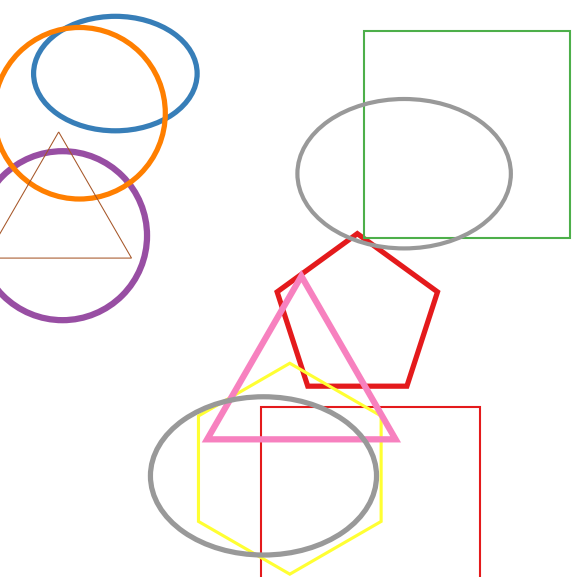[{"shape": "pentagon", "thickness": 2.5, "radius": 0.73, "center": [0.619, 0.449]}, {"shape": "square", "thickness": 1, "radius": 0.95, "center": [0.641, 0.105]}, {"shape": "oval", "thickness": 2.5, "radius": 0.71, "center": [0.2, 0.872]}, {"shape": "square", "thickness": 1, "radius": 0.89, "center": [0.809, 0.766]}, {"shape": "circle", "thickness": 3, "radius": 0.73, "center": [0.108, 0.591]}, {"shape": "circle", "thickness": 2.5, "radius": 0.74, "center": [0.138, 0.803]}, {"shape": "hexagon", "thickness": 1.5, "radius": 0.91, "center": [0.502, 0.188]}, {"shape": "triangle", "thickness": 0.5, "radius": 0.73, "center": [0.102, 0.625]}, {"shape": "triangle", "thickness": 3, "radius": 0.94, "center": [0.522, 0.333]}, {"shape": "oval", "thickness": 2, "radius": 0.92, "center": [0.7, 0.698]}, {"shape": "oval", "thickness": 2.5, "radius": 0.98, "center": [0.456, 0.175]}]